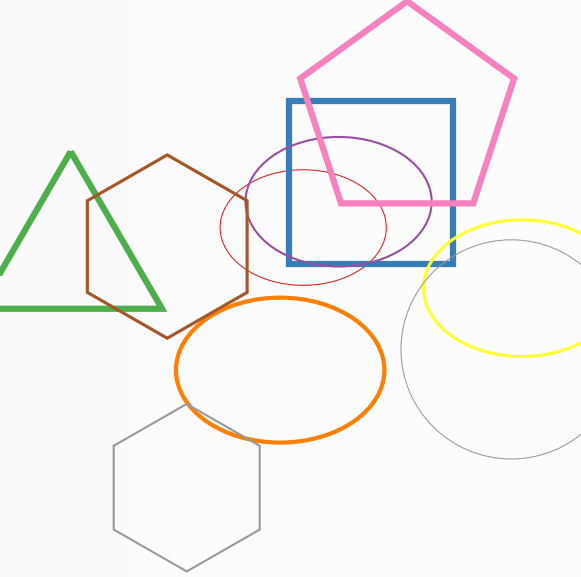[{"shape": "oval", "thickness": 0.5, "radius": 0.71, "center": [0.522, 0.605]}, {"shape": "square", "thickness": 3, "radius": 0.71, "center": [0.638, 0.683]}, {"shape": "triangle", "thickness": 3, "radius": 0.91, "center": [0.122, 0.555]}, {"shape": "oval", "thickness": 1, "radius": 0.8, "center": [0.583, 0.65]}, {"shape": "oval", "thickness": 2, "radius": 0.9, "center": [0.482, 0.358]}, {"shape": "oval", "thickness": 1.5, "radius": 0.85, "center": [0.898, 0.5]}, {"shape": "hexagon", "thickness": 1.5, "radius": 0.79, "center": [0.288, 0.572]}, {"shape": "pentagon", "thickness": 3, "radius": 0.97, "center": [0.7, 0.803]}, {"shape": "circle", "thickness": 0.5, "radius": 0.95, "center": [0.88, 0.394]}, {"shape": "hexagon", "thickness": 1, "radius": 0.73, "center": [0.321, 0.155]}]